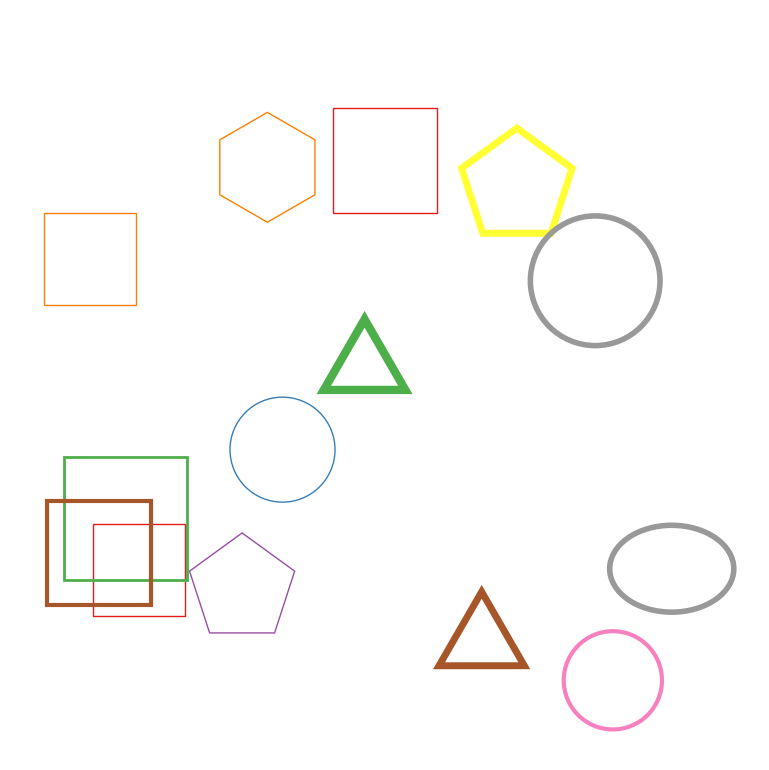[{"shape": "square", "thickness": 0.5, "radius": 0.34, "center": [0.5, 0.791]}, {"shape": "square", "thickness": 0.5, "radius": 0.3, "center": [0.18, 0.259]}, {"shape": "circle", "thickness": 0.5, "radius": 0.34, "center": [0.367, 0.416]}, {"shape": "square", "thickness": 1, "radius": 0.4, "center": [0.163, 0.327]}, {"shape": "triangle", "thickness": 3, "radius": 0.31, "center": [0.473, 0.524]}, {"shape": "pentagon", "thickness": 0.5, "radius": 0.36, "center": [0.314, 0.236]}, {"shape": "square", "thickness": 0.5, "radius": 0.3, "center": [0.116, 0.664]}, {"shape": "hexagon", "thickness": 0.5, "radius": 0.36, "center": [0.347, 0.783]}, {"shape": "pentagon", "thickness": 2.5, "radius": 0.38, "center": [0.671, 0.758]}, {"shape": "square", "thickness": 1.5, "radius": 0.34, "center": [0.129, 0.282]}, {"shape": "triangle", "thickness": 2.5, "radius": 0.32, "center": [0.626, 0.167]}, {"shape": "circle", "thickness": 1.5, "radius": 0.32, "center": [0.796, 0.116]}, {"shape": "oval", "thickness": 2, "radius": 0.4, "center": [0.872, 0.261]}, {"shape": "circle", "thickness": 2, "radius": 0.42, "center": [0.773, 0.635]}]